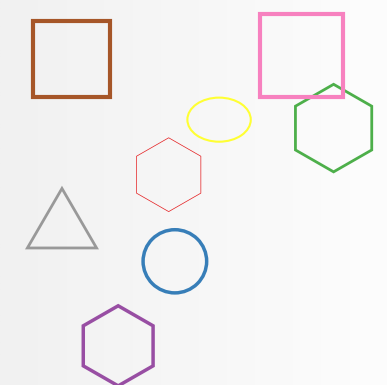[{"shape": "hexagon", "thickness": 0.5, "radius": 0.48, "center": [0.435, 0.546]}, {"shape": "circle", "thickness": 2.5, "radius": 0.41, "center": [0.451, 0.321]}, {"shape": "hexagon", "thickness": 2, "radius": 0.57, "center": [0.861, 0.667]}, {"shape": "hexagon", "thickness": 2.5, "radius": 0.52, "center": [0.305, 0.102]}, {"shape": "oval", "thickness": 1.5, "radius": 0.41, "center": [0.565, 0.689]}, {"shape": "square", "thickness": 3, "radius": 0.49, "center": [0.184, 0.848]}, {"shape": "square", "thickness": 3, "radius": 0.53, "center": [0.779, 0.856]}, {"shape": "triangle", "thickness": 2, "radius": 0.52, "center": [0.16, 0.407]}]